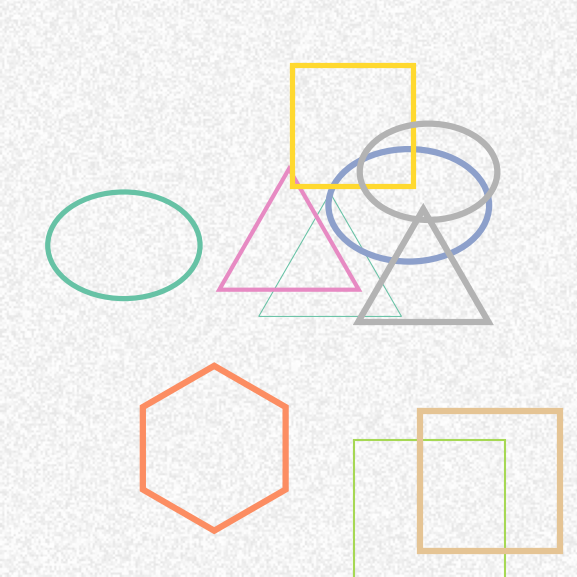[{"shape": "oval", "thickness": 2.5, "radius": 0.66, "center": [0.215, 0.574]}, {"shape": "triangle", "thickness": 0.5, "radius": 0.71, "center": [0.572, 0.523]}, {"shape": "hexagon", "thickness": 3, "radius": 0.71, "center": [0.371, 0.223]}, {"shape": "oval", "thickness": 3, "radius": 0.7, "center": [0.708, 0.644]}, {"shape": "triangle", "thickness": 2, "radius": 0.7, "center": [0.5, 0.567]}, {"shape": "square", "thickness": 1, "radius": 0.66, "center": [0.743, 0.106]}, {"shape": "square", "thickness": 2.5, "radius": 0.52, "center": [0.61, 0.782]}, {"shape": "square", "thickness": 3, "radius": 0.61, "center": [0.848, 0.166]}, {"shape": "oval", "thickness": 3, "radius": 0.6, "center": [0.742, 0.702]}, {"shape": "triangle", "thickness": 3, "radius": 0.65, "center": [0.733, 0.507]}]